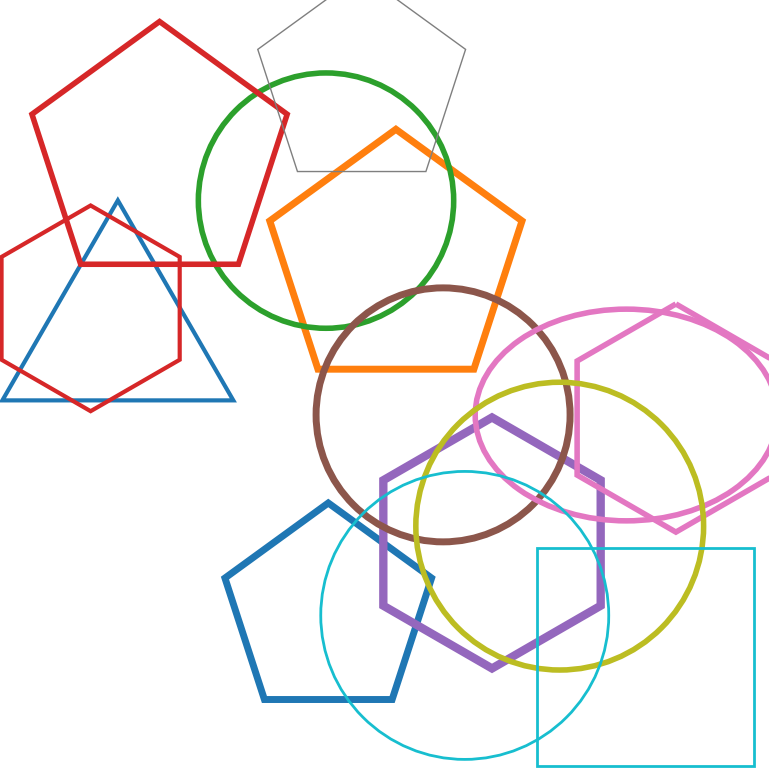[{"shape": "pentagon", "thickness": 2.5, "radius": 0.71, "center": [0.426, 0.206]}, {"shape": "triangle", "thickness": 1.5, "radius": 0.87, "center": [0.153, 0.567]}, {"shape": "pentagon", "thickness": 2.5, "radius": 0.86, "center": [0.514, 0.66]}, {"shape": "circle", "thickness": 2, "radius": 0.83, "center": [0.423, 0.739]}, {"shape": "hexagon", "thickness": 1.5, "radius": 0.67, "center": [0.118, 0.6]}, {"shape": "pentagon", "thickness": 2, "radius": 0.87, "center": [0.207, 0.798]}, {"shape": "hexagon", "thickness": 3, "radius": 0.81, "center": [0.639, 0.295]}, {"shape": "circle", "thickness": 2.5, "radius": 0.82, "center": [0.575, 0.461]}, {"shape": "hexagon", "thickness": 2, "radius": 0.74, "center": [0.878, 0.457]}, {"shape": "oval", "thickness": 2, "radius": 0.98, "center": [0.814, 0.461]}, {"shape": "pentagon", "thickness": 0.5, "radius": 0.71, "center": [0.47, 0.892]}, {"shape": "circle", "thickness": 2, "radius": 0.93, "center": [0.727, 0.317]}, {"shape": "square", "thickness": 1, "radius": 0.71, "center": [0.838, 0.147]}, {"shape": "circle", "thickness": 1, "radius": 0.94, "center": [0.604, 0.201]}]